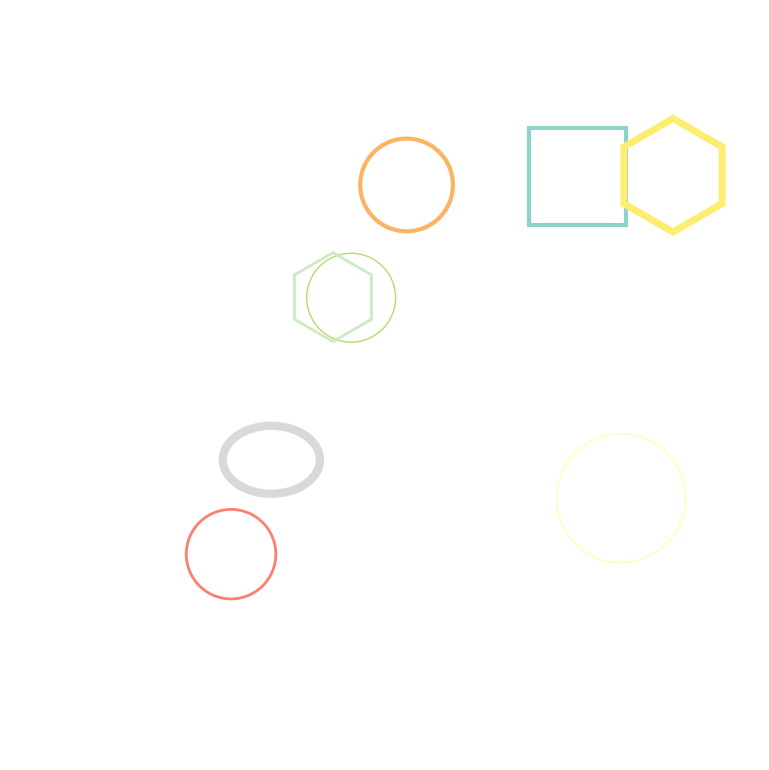[{"shape": "square", "thickness": 1.5, "radius": 0.31, "center": [0.75, 0.771]}, {"shape": "circle", "thickness": 0.5, "radius": 0.42, "center": [0.807, 0.353]}, {"shape": "circle", "thickness": 1, "radius": 0.29, "center": [0.3, 0.28]}, {"shape": "circle", "thickness": 1.5, "radius": 0.3, "center": [0.528, 0.76]}, {"shape": "circle", "thickness": 0.5, "radius": 0.29, "center": [0.456, 0.613]}, {"shape": "oval", "thickness": 3, "radius": 0.32, "center": [0.352, 0.403]}, {"shape": "hexagon", "thickness": 1, "radius": 0.29, "center": [0.432, 0.614]}, {"shape": "hexagon", "thickness": 2.5, "radius": 0.37, "center": [0.874, 0.772]}]